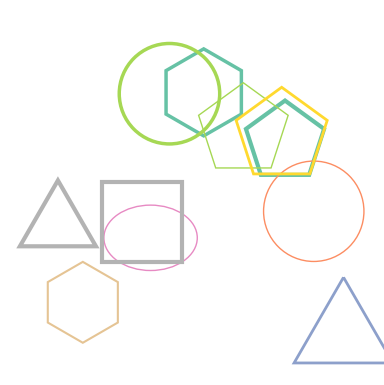[{"shape": "hexagon", "thickness": 2.5, "radius": 0.56, "center": [0.529, 0.76]}, {"shape": "pentagon", "thickness": 3, "radius": 0.53, "center": [0.74, 0.632]}, {"shape": "circle", "thickness": 1, "radius": 0.65, "center": [0.815, 0.451]}, {"shape": "triangle", "thickness": 2, "radius": 0.74, "center": [0.892, 0.131]}, {"shape": "oval", "thickness": 1, "radius": 0.61, "center": [0.391, 0.382]}, {"shape": "pentagon", "thickness": 1, "radius": 0.61, "center": [0.632, 0.663]}, {"shape": "circle", "thickness": 2.5, "radius": 0.65, "center": [0.44, 0.757]}, {"shape": "pentagon", "thickness": 2, "radius": 0.62, "center": [0.732, 0.649]}, {"shape": "hexagon", "thickness": 1.5, "radius": 0.53, "center": [0.215, 0.215]}, {"shape": "triangle", "thickness": 3, "radius": 0.57, "center": [0.15, 0.417]}, {"shape": "square", "thickness": 3, "radius": 0.52, "center": [0.368, 0.423]}]